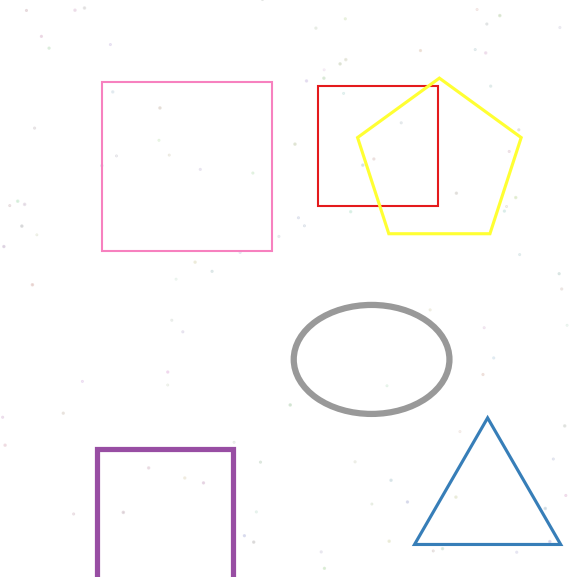[{"shape": "square", "thickness": 1, "radius": 0.52, "center": [0.655, 0.746]}, {"shape": "triangle", "thickness": 1.5, "radius": 0.73, "center": [0.844, 0.129]}, {"shape": "square", "thickness": 2.5, "radius": 0.59, "center": [0.285, 0.104]}, {"shape": "pentagon", "thickness": 1.5, "radius": 0.74, "center": [0.761, 0.715]}, {"shape": "square", "thickness": 1, "radius": 0.73, "center": [0.324, 0.71]}, {"shape": "oval", "thickness": 3, "radius": 0.67, "center": [0.643, 0.377]}]